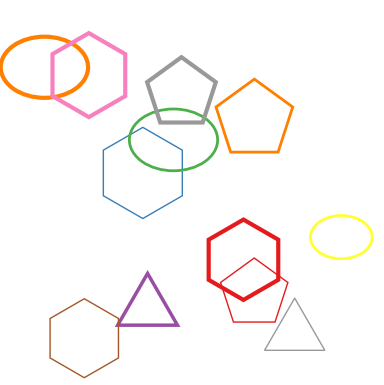[{"shape": "pentagon", "thickness": 1, "radius": 0.46, "center": [0.66, 0.238]}, {"shape": "hexagon", "thickness": 3, "radius": 0.52, "center": [0.632, 0.325]}, {"shape": "hexagon", "thickness": 1, "radius": 0.59, "center": [0.371, 0.551]}, {"shape": "oval", "thickness": 2, "radius": 0.57, "center": [0.451, 0.637]}, {"shape": "triangle", "thickness": 2.5, "radius": 0.45, "center": [0.383, 0.2]}, {"shape": "pentagon", "thickness": 2, "radius": 0.52, "center": [0.661, 0.69]}, {"shape": "oval", "thickness": 3, "radius": 0.57, "center": [0.115, 0.825]}, {"shape": "oval", "thickness": 2, "radius": 0.4, "center": [0.887, 0.384]}, {"shape": "hexagon", "thickness": 1, "radius": 0.51, "center": [0.219, 0.122]}, {"shape": "hexagon", "thickness": 3, "radius": 0.55, "center": [0.231, 0.805]}, {"shape": "triangle", "thickness": 1, "radius": 0.45, "center": [0.765, 0.135]}, {"shape": "pentagon", "thickness": 3, "radius": 0.47, "center": [0.471, 0.758]}]